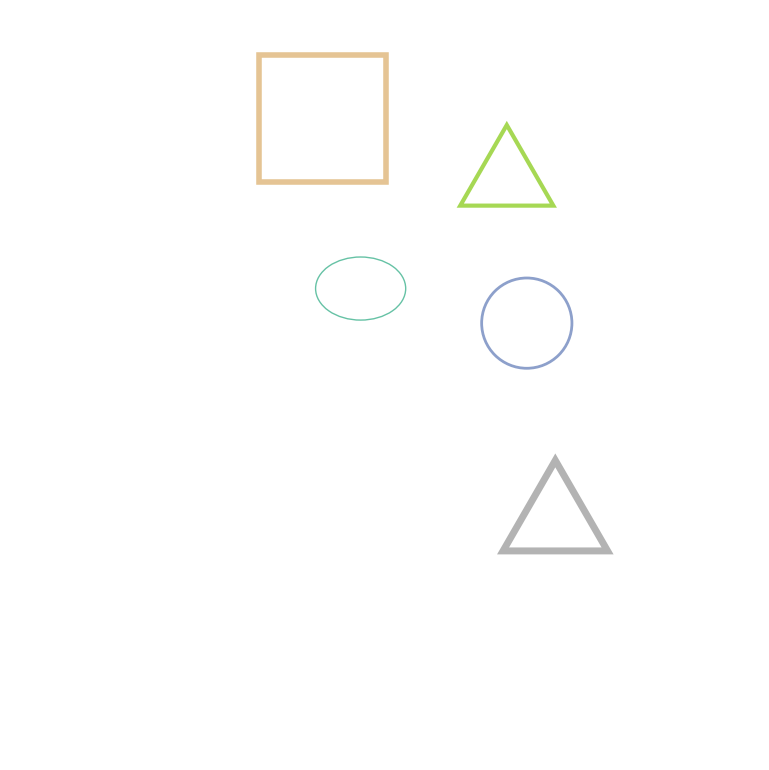[{"shape": "oval", "thickness": 0.5, "radius": 0.29, "center": [0.468, 0.625]}, {"shape": "circle", "thickness": 1, "radius": 0.29, "center": [0.684, 0.58]}, {"shape": "triangle", "thickness": 1.5, "radius": 0.35, "center": [0.658, 0.768]}, {"shape": "square", "thickness": 2, "radius": 0.41, "center": [0.419, 0.846]}, {"shape": "triangle", "thickness": 2.5, "radius": 0.39, "center": [0.721, 0.324]}]